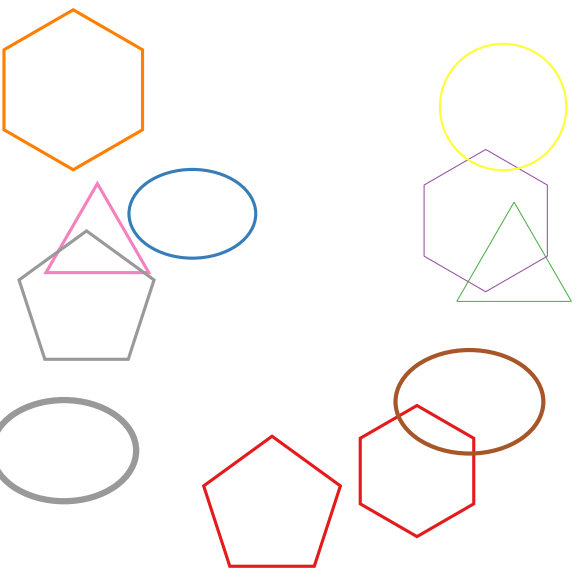[{"shape": "pentagon", "thickness": 1.5, "radius": 0.62, "center": [0.471, 0.119]}, {"shape": "hexagon", "thickness": 1.5, "radius": 0.57, "center": [0.722, 0.183]}, {"shape": "oval", "thickness": 1.5, "radius": 0.55, "center": [0.333, 0.629]}, {"shape": "triangle", "thickness": 0.5, "radius": 0.57, "center": [0.89, 0.535]}, {"shape": "hexagon", "thickness": 0.5, "radius": 0.62, "center": [0.841, 0.617]}, {"shape": "hexagon", "thickness": 1.5, "radius": 0.69, "center": [0.127, 0.844]}, {"shape": "circle", "thickness": 1, "radius": 0.55, "center": [0.871, 0.814]}, {"shape": "oval", "thickness": 2, "radius": 0.64, "center": [0.813, 0.303]}, {"shape": "triangle", "thickness": 1.5, "radius": 0.51, "center": [0.169, 0.578]}, {"shape": "pentagon", "thickness": 1.5, "radius": 0.61, "center": [0.15, 0.476]}, {"shape": "oval", "thickness": 3, "radius": 0.63, "center": [0.111, 0.219]}]